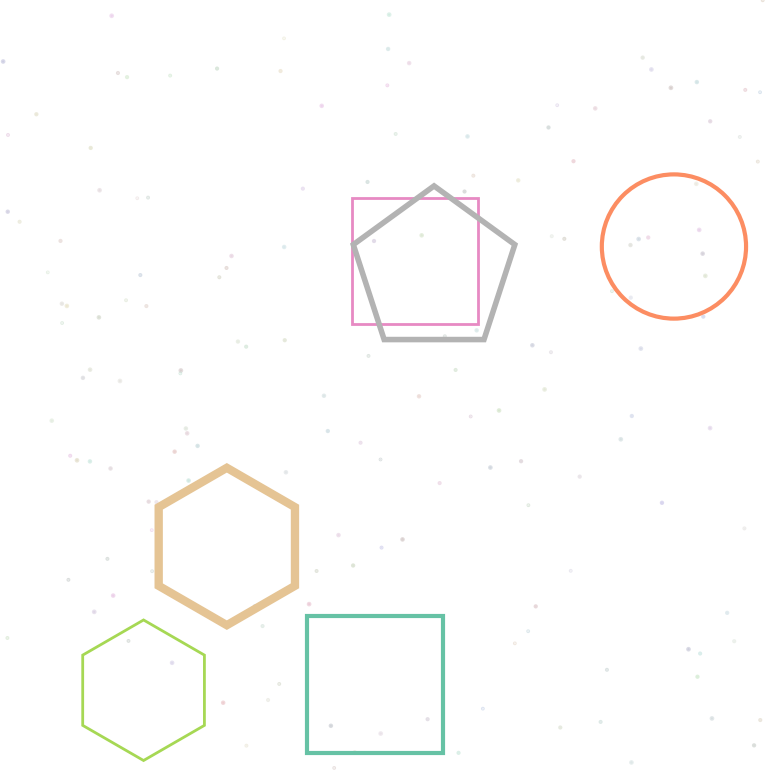[{"shape": "square", "thickness": 1.5, "radius": 0.44, "center": [0.487, 0.111]}, {"shape": "circle", "thickness": 1.5, "radius": 0.47, "center": [0.875, 0.68]}, {"shape": "square", "thickness": 1, "radius": 0.41, "center": [0.539, 0.662]}, {"shape": "hexagon", "thickness": 1, "radius": 0.46, "center": [0.186, 0.104]}, {"shape": "hexagon", "thickness": 3, "radius": 0.51, "center": [0.295, 0.29]}, {"shape": "pentagon", "thickness": 2, "radius": 0.55, "center": [0.564, 0.648]}]